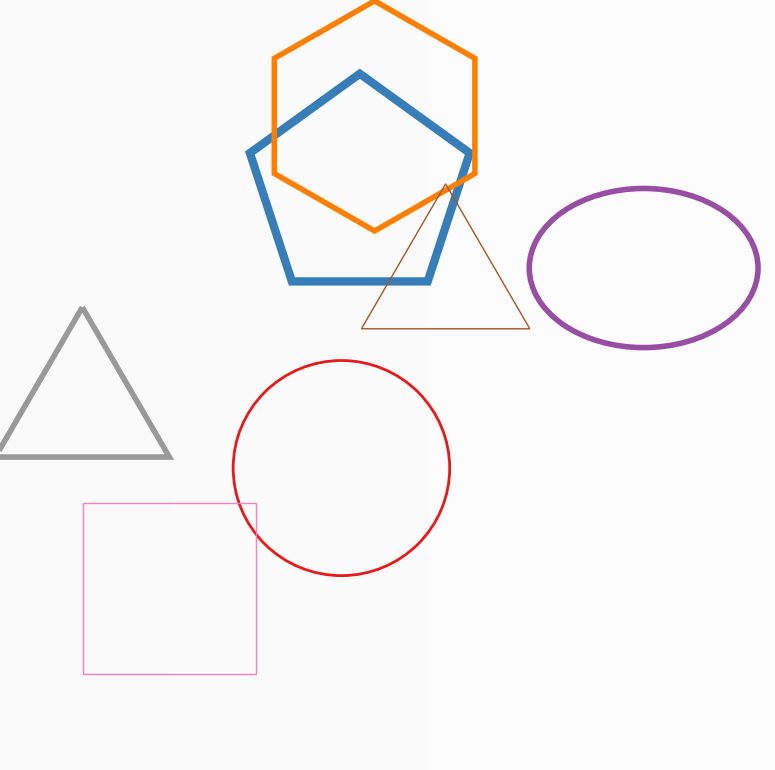[{"shape": "circle", "thickness": 1, "radius": 0.7, "center": [0.441, 0.392]}, {"shape": "pentagon", "thickness": 3, "radius": 0.75, "center": [0.464, 0.755]}, {"shape": "oval", "thickness": 2, "radius": 0.74, "center": [0.831, 0.652]}, {"shape": "hexagon", "thickness": 2, "radius": 0.75, "center": [0.483, 0.849]}, {"shape": "triangle", "thickness": 0.5, "radius": 0.63, "center": [0.575, 0.636]}, {"shape": "square", "thickness": 0.5, "radius": 0.56, "center": [0.219, 0.236]}, {"shape": "triangle", "thickness": 2, "radius": 0.65, "center": [0.106, 0.471]}]